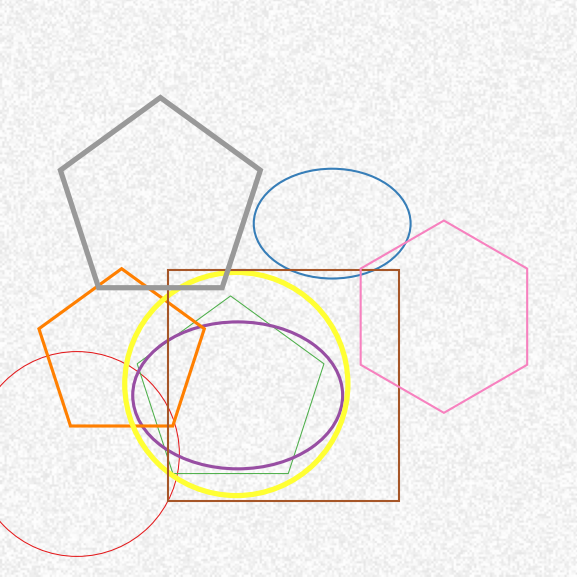[{"shape": "circle", "thickness": 0.5, "radius": 0.89, "center": [0.133, 0.213]}, {"shape": "oval", "thickness": 1, "radius": 0.68, "center": [0.575, 0.612]}, {"shape": "pentagon", "thickness": 0.5, "radius": 0.85, "center": [0.399, 0.317]}, {"shape": "oval", "thickness": 1.5, "radius": 0.91, "center": [0.412, 0.315]}, {"shape": "pentagon", "thickness": 1.5, "radius": 0.75, "center": [0.211, 0.383]}, {"shape": "circle", "thickness": 2.5, "radius": 0.97, "center": [0.409, 0.334]}, {"shape": "square", "thickness": 1, "radius": 1.0, "center": [0.491, 0.331]}, {"shape": "hexagon", "thickness": 1, "radius": 0.83, "center": [0.769, 0.451]}, {"shape": "pentagon", "thickness": 2.5, "radius": 0.91, "center": [0.278, 0.648]}]